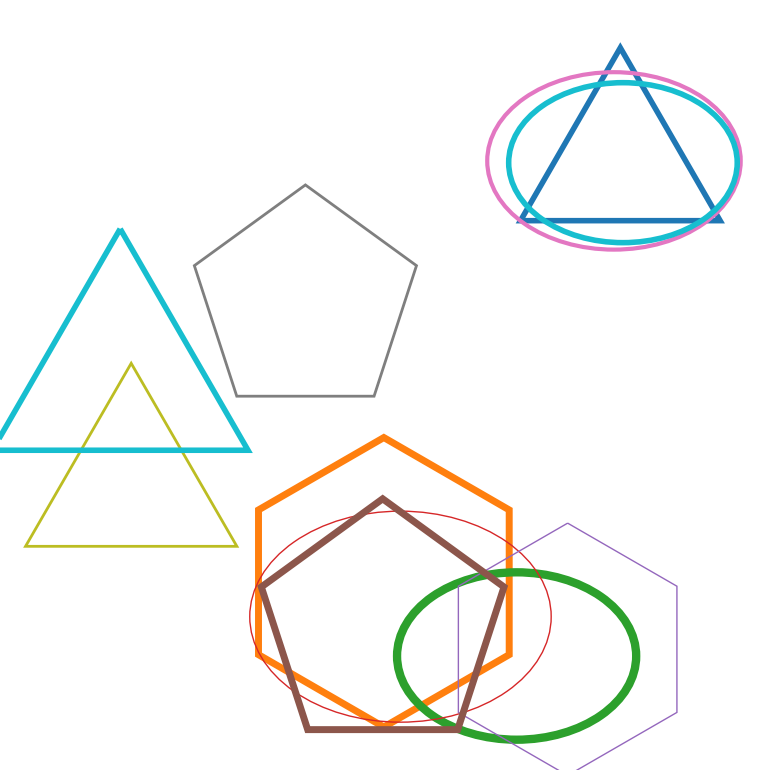[{"shape": "triangle", "thickness": 2, "radius": 0.75, "center": [0.806, 0.788]}, {"shape": "hexagon", "thickness": 2.5, "radius": 0.94, "center": [0.499, 0.244]}, {"shape": "oval", "thickness": 3, "radius": 0.78, "center": [0.671, 0.148]}, {"shape": "oval", "thickness": 0.5, "radius": 0.98, "center": [0.52, 0.199]}, {"shape": "hexagon", "thickness": 0.5, "radius": 0.82, "center": [0.737, 0.157]}, {"shape": "pentagon", "thickness": 2.5, "radius": 0.83, "center": [0.497, 0.186]}, {"shape": "oval", "thickness": 1.5, "radius": 0.82, "center": [0.797, 0.791]}, {"shape": "pentagon", "thickness": 1, "radius": 0.76, "center": [0.397, 0.608]}, {"shape": "triangle", "thickness": 1, "radius": 0.79, "center": [0.17, 0.37]}, {"shape": "triangle", "thickness": 2, "radius": 0.96, "center": [0.156, 0.511]}, {"shape": "oval", "thickness": 2, "radius": 0.74, "center": [0.809, 0.789]}]